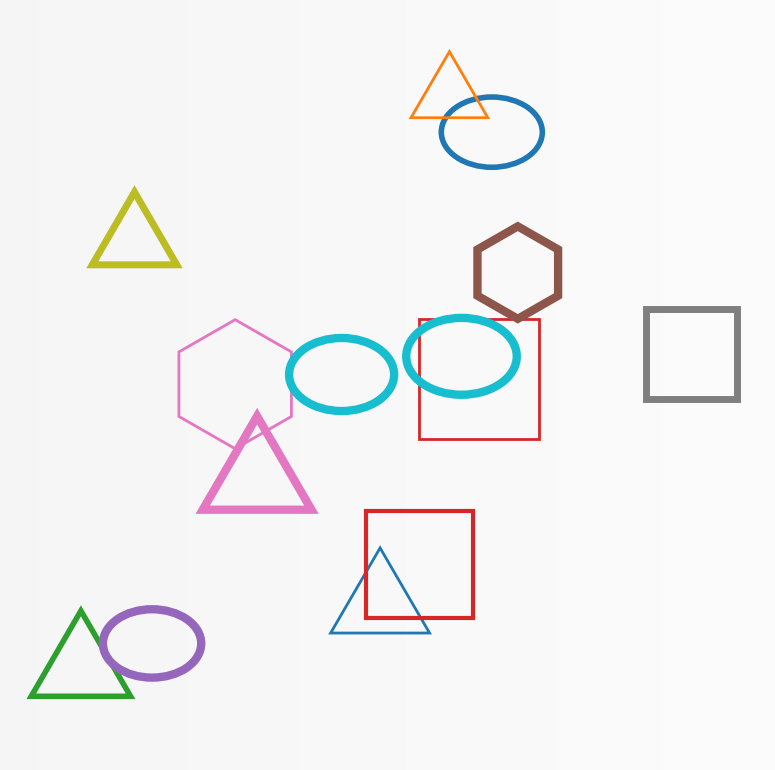[{"shape": "oval", "thickness": 2, "radius": 0.33, "center": [0.635, 0.828]}, {"shape": "triangle", "thickness": 1, "radius": 0.37, "center": [0.49, 0.215]}, {"shape": "triangle", "thickness": 1, "radius": 0.29, "center": [0.58, 0.876]}, {"shape": "triangle", "thickness": 2, "radius": 0.37, "center": [0.104, 0.133]}, {"shape": "square", "thickness": 1, "radius": 0.39, "center": [0.618, 0.508]}, {"shape": "square", "thickness": 1.5, "radius": 0.35, "center": [0.541, 0.267]}, {"shape": "oval", "thickness": 3, "radius": 0.32, "center": [0.196, 0.164]}, {"shape": "hexagon", "thickness": 3, "radius": 0.3, "center": [0.668, 0.646]}, {"shape": "triangle", "thickness": 3, "radius": 0.4, "center": [0.332, 0.379]}, {"shape": "hexagon", "thickness": 1, "radius": 0.42, "center": [0.303, 0.501]}, {"shape": "square", "thickness": 2.5, "radius": 0.29, "center": [0.892, 0.54]}, {"shape": "triangle", "thickness": 2.5, "radius": 0.31, "center": [0.174, 0.688]}, {"shape": "oval", "thickness": 3, "radius": 0.34, "center": [0.441, 0.514]}, {"shape": "oval", "thickness": 3, "radius": 0.36, "center": [0.595, 0.537]}]